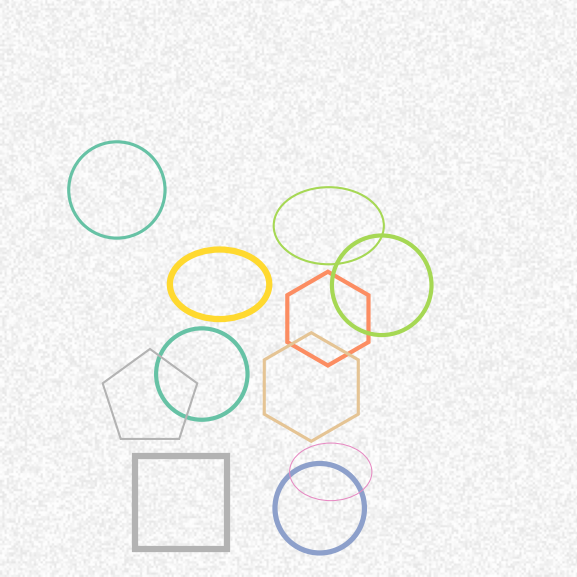[{"shape": "circle", "thickness": 1.5, "radius": 0.42, "center": [0.202, 0.67]}, {"shape": "circle", "thickness": 2, "radius": 0.4, "center": [0.349, 0.351]}, {"shape": "hexagon", "thickness": 2, "radius": 0.41, "center": [0.568, 0.447]}, {"shape": "circle", "thickness": 2.5, "radius": 0.39, "center": [0.554, 0.119]}, {"shape": "oval", "thickness": 0.5, "radius": 0.36, "center": [0.573, 0.182]}, {"shape": "circle", "thickness": 2, "radius": 0.43, "center": [0.661, 0.505]}, {"shape": "oval", "thickness": 1, "radius": 0.48, "center": [0.569, 0.608]}, {"shape": "oval", "thickness": 3, "radius": 0.43, "center": [0.38, 0.507]}, {"shape": "hexagon", "thickness": 1.5, "radius": 0.47, "center": [0.539, 0.329]}, {"shape": "pentagon", "thickness": 1, "radius": 0.43, "center": [0.26, 0.309]}, {"shape": "square", "thickness": 3, "radius": 0.4, "center": [0.314, 0.129]}]